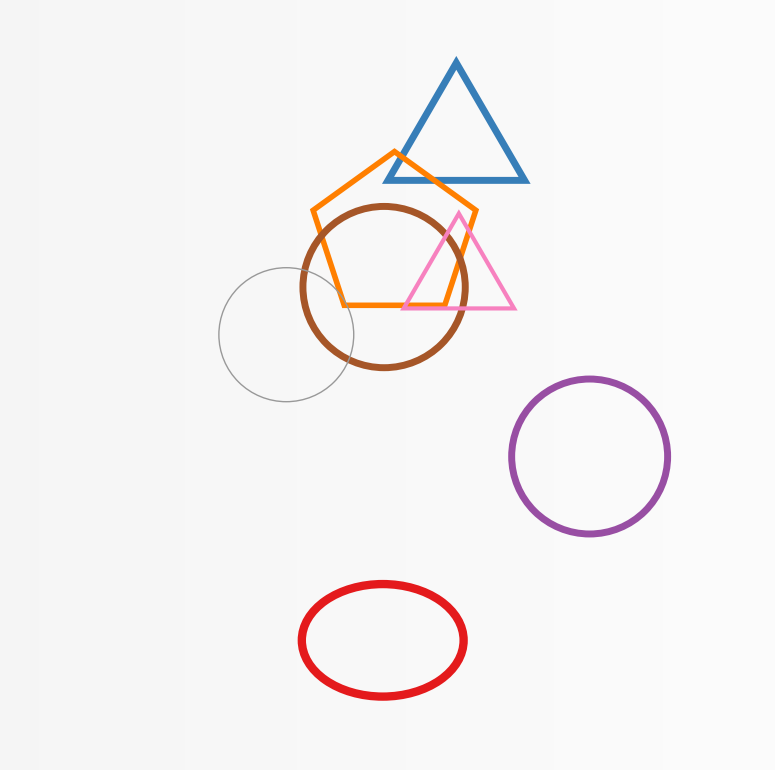[{"shape": "oval", "thickness": 3, "radius": 0.52, "center": [0.494, 0.168]}, {"shape": "triangle", "thickness": 2.5, "radius": 0.51, "center": [0.589, 0.817]}, {"shape": "circle", "thickness": 2.5, "radius": 0.5, "center": [0.761, 0.407]}, {"shape": "pentagon", "thickness": 2, "radius": 0.55, "center": [0.509, 0.693]}, {"shape": "circle", "thickness": 2.5, "radius": 0.52, "center": [0.496, 0.627]}, {"shape": "triangle", "thickness": 1.5, "radius": 0.41, "center": [0.592, 0.641]}, {"shape": "circle", "thickness": 0.5, "radius": 0.44, "center": [0.369, 0.565]}]